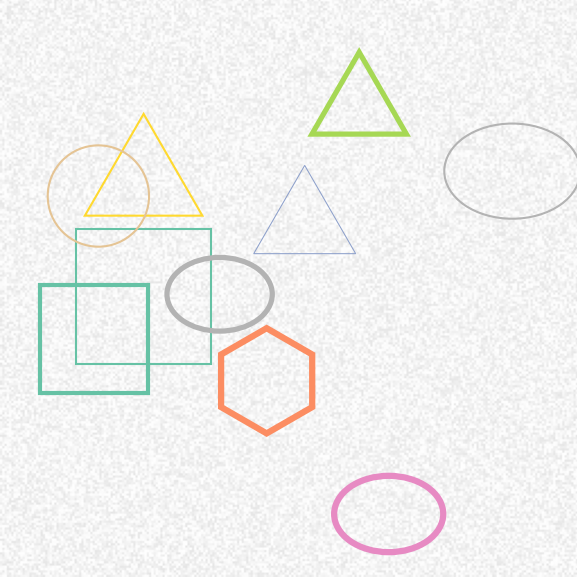[{"shape": "square", "thickness": 1, "radius": 0.58, "center": [0.249, 0.486]}, {"shape": "square", "thickness": 2, "radius": 0.47, "center": [0.163, 0.412]}, {"shape": "hexagon", "thickness": 3, "radius": 0.46, "center": [0.462, 0.34]}, {"shape": "triangle", "thickness": 0.5, "radius": 0.51, "center": [0.528, 0.611]}, {"shape": "oval", "thickness": 3, "radius": 0.47, "center": [0.673, 0.109]}, {"shape": "triangle", "thickness": 2.5, "radius": 0.47, "center": [0.622, 0.814]}, {"shape": "triangle", "thickness": 1, "radius": 0.59, "center": [0.249, 0.684]}, {"shape": "circle", "thickness": 1, "radius": 0.44, "center": [0.17, 0.66]}, {"shape": "oval", "thickness": 1, "radius": 0.59, "center": [0.887, 0.703]}, {"shape": "oval", "thickness": 2.5, "radius": 0.46, "center": [0.38, 0.49]}]